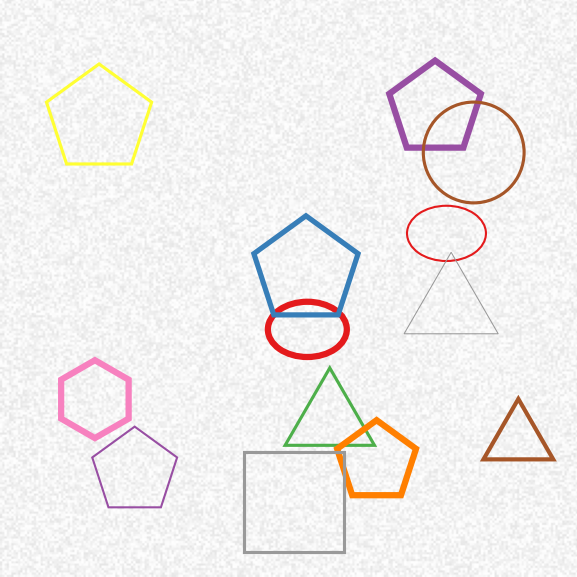[{"shape": "oval", "thickness": 3, "radius": 0.34, "center": [0.532, 0.429]}, {"shape": "oval", "thickness": 1, "radius": 0.34, "center": [0.773, 0.595]}, {"shape": "pentagon", "thickness": 2.5, "radius": 0.47, "center": [0.53, 0.531]}, {"shape": "triangle", "thickness": 1.5, "radius": 0.45, "center": [0.571, 0.273]}, {"shape": "pentagon", "thickness": 3, "radius": 0.42, "center": [0.753, 0.811]}, {"shape": "pentagon", "thickness": 1, "radius": 0.39, "center": [0.233, 0.183]}, {"shape": "pentagon", "thickness": 3, "radius": 0.36, "center": [0.652, 0.2]}, {"shape": "pentagon", "thickness": 1.5, "radius": 0.48, "center": [0.172, 0.793]}, {"shape": "triangle", "thickness": 2, "radius": 0.35, "center": [0.898, 0.239]}, {"shape": "circle", "thickness": 1.5, "radius": 0.44, "center": [0.82, 0.735]}, {"shape": "hexagon", "thickness": 3, "radius": 0.34, "center": [0.164, 0.308]}, {"shape": "square", "thickness": 1.5, "radius": 0.43, "center": [0.509, 0.129]}, {"shape": "triangle", "thickness": 0.5, "radius": 0.47, "center": [0.781, 0.468]}]